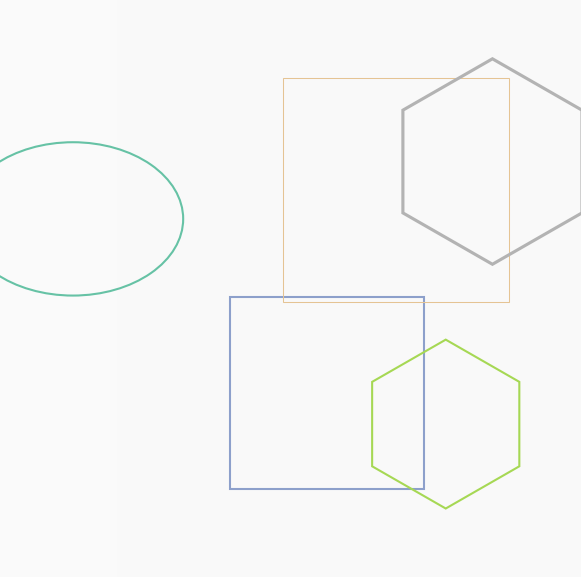[{"shape": "oval", "thickness": 1, "radius": 0.95, "center": [0.126, 0.62]}, {"shape": "square", "thickness": 1, "radius": 0.83, "center": [0.562, 0.319]}, {"shape": "hexagon", "thickness": 1, "radius": 0.73, "center": [0.767, 0.265]}, {"shape": "square", "thickness": 0.5, "radius": 0.97, "center": [0.681, 0.67]}, {"shape": "hexagon", "thickness": 1.5, "radius": 0.89, "center": [0.847, 0.719]}]